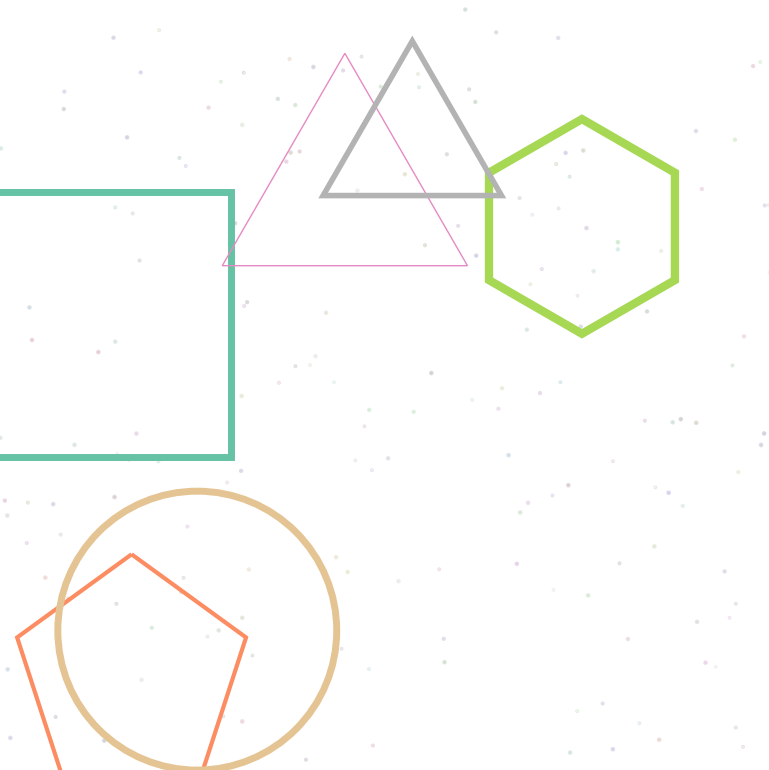[{"shape": "square", "thickness": 2.5, "radius": 0.86, "center": [0.127, 0.579]}, {"shape": "pentagon", "thickness": 1.5, "radius": 0.78, "center": [0.171, 0.124]}, {"shape": "triangle", "thickness": 0.5, "radius": 0.92, "center": [0.448, 0.747]}, {"shape": "hexagon", "thickness": 3, "radius": 0.7, "center": [0.756, 0.706]}, {"shape": "circle", "thickness": 2.5, "radius": 0.91, "center": [0.256, 0.181]}, {"shape": "triangle", "thickness": 2, "radius": 0.67, "center": [0.535, 0.813]}]